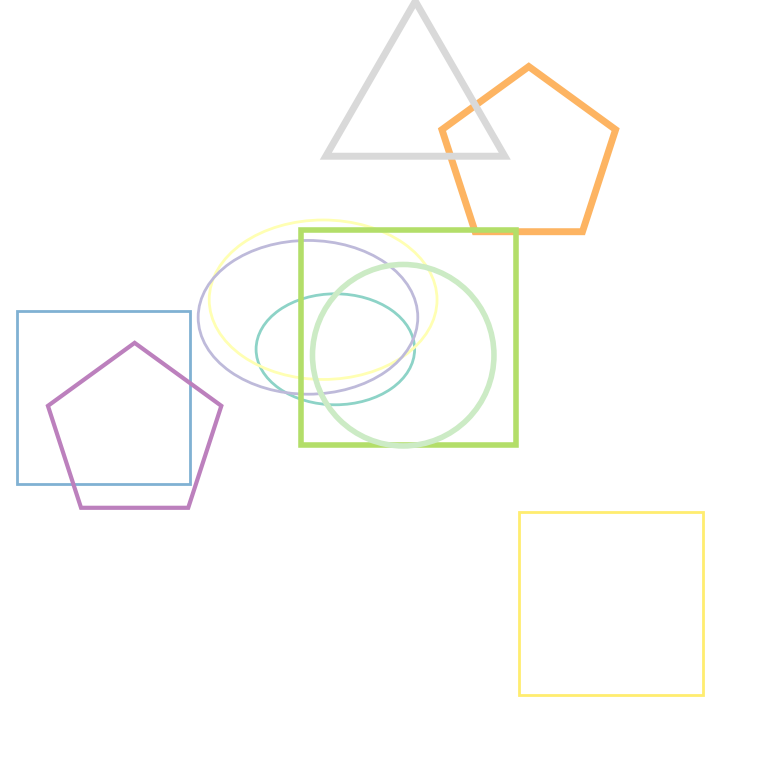[{"shape": "oval", "thickness": 1, "radius": 0.51, "center": [0.436, 0.546]}, {"shape": "oval", "thickness": 1, "radius": 0.74, "center": [0.42, 0.611]}, {"shape": "oval", "thickness": 1, "radius": 0.71, "center": [0.4, 0.588]}, {"shape": "square", "thickness": 1, "radius": 0.56, "center": [0.135, 0.484]}, {"shape": "pentagon", "thickness": 2.5, "radius": 0.59, "center": [0.687, 0.795]}, {"shape": "square", "thickness": 2, "radius": 0.7, "center": [0.531, 0.562]}, {"shape": "triangle", "thickness": 2.5, "radius": 0.67, "center": [0.539, 0.864]}, {"shape": "pentagon", "thickness": 1.5, "radius": 0.59, "center": [0.175, 0.436]}, {"shape": "circle", "thickness": 2, "radius": 0.59, "center": [0.524, 0.539]}, {"shape": "square", "thickness": 1, "radius": 0.59, "center": [0.794, 0.216]}]